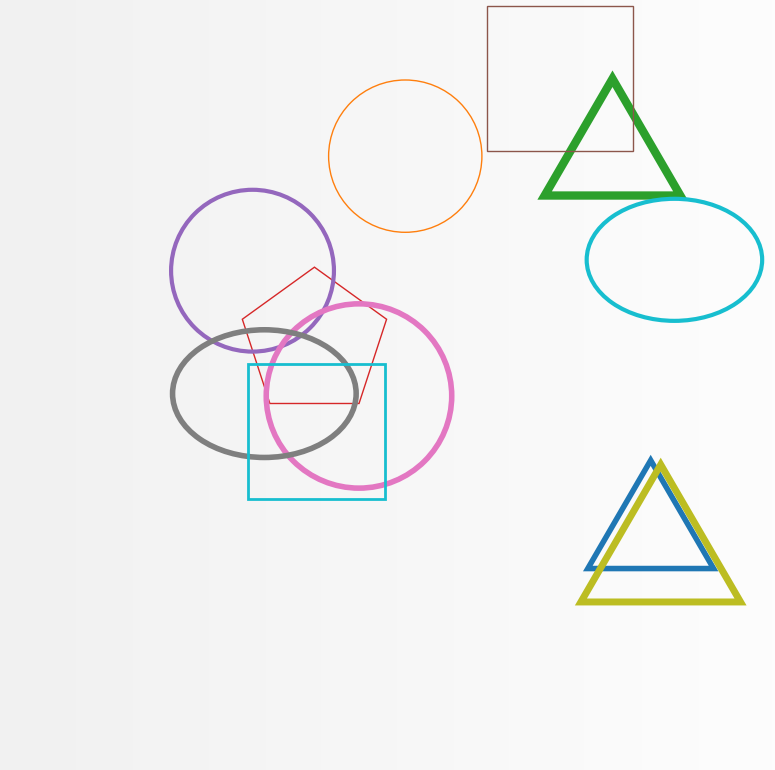[{"shape": "triangle", "thickness": 2, "radius": 0.47, "center": [0.84, 0.308]}, {"shape": "circle", "thickness": 0.5, "radius": 0.49, "center": [0.523, 0.797]}, {"shape": "triangle", "thickness": 3, "radius": 0.51, "center": [0.79, 0.797]}, {"shape": "pentagon", "thickness": 0.5, "radius": 0.49, "center": [0.406, 0.555]}, {"shape": "circle", "thickness": 1.5, "radius": 0.53, "center": [0.326, 0.648]}, {"shape": "square", "thickness": 0.5, "radius": 0.47, "center": [0.722, 0.898]}, {"shape": "circle", "thickness": 2, "radius": 0.6, "center": [0.463, 0.486]}, {"shape": "oval", "thickness": 2, "radius": 0.59, "center": [0.341, 0.489]}, {"shape": "triangle", "thickness": 2.5, "radius": 0.59, "center": [0.853, 0.278]}, {"shape": "square", "thickness": 1, "radius": 0.44, "center": [0.408, 0.44]}, {"shape": "oval", "thickness": 1.5, "radius": 0.57, "center": [0.87, 0.663]}]